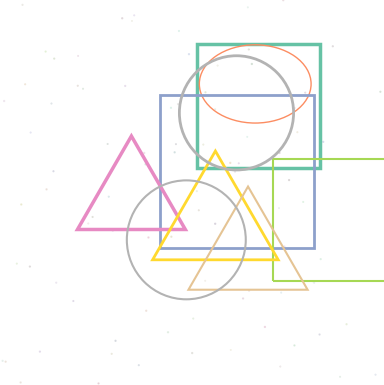[{"shape": "square", "thickness": 2.5, "radius": 0.8, "center": [0.671, 0.725]}, {"shape": "oval", "thickness": 1, "radius": 0.73, "center": [0.663, 0.782]}, {"shape": "square", "thickness": 2, "radius": 0.99, "center": [0.616, 0.556]}, {"shape": "triangle", "thickness": 2.5, "radius": 0.81, "center": [0.341, 0.485]}, {"shape": "square", "thickness": 1.5, "radius": 0.79, "center": [0.868, 0.427]}, {"shape": "triangle", "thickness": 2, "radius": 0.94, "center": [0.559, 0.419]}, {"shape": "triangle", "thickness": 1.5, "radius": 0.89, "center": [0.644, 0.337]}, {"shape": "circle", "thickness": 1.5, "radius": 0.77, "center": [0.484, 0.377]}, {"shape": "circle", "thickness": 2, "radius": 0.74, "center": [0.614, 0.707]}]